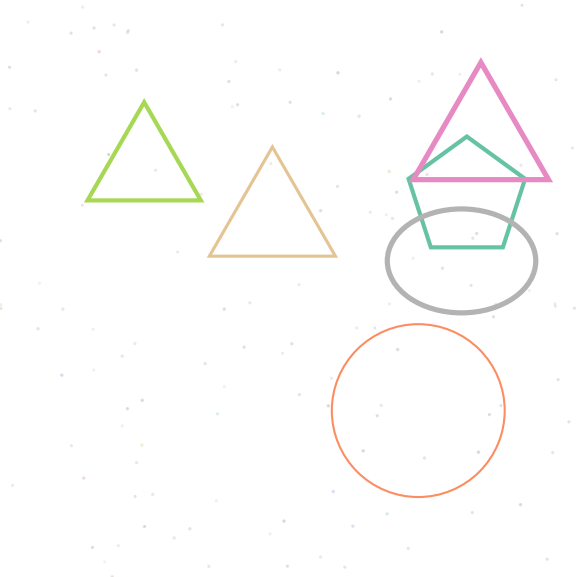[{"shape": "pentagon", "thickness": 2, "radius": 0.53, "center": [0.808, 0.657]}, {"shape": "circle", "thickness": 1, "radius": 0.75, "center": [0.724, 0.288]}, {"shape": "triangle", "thickness": 2.5, "radius": 0.68, "center": [0.833, 0.756]}, {"shape": "triangle", "thickness": 2, "radius": 0.57, "center": [0.25, 0.709]}, {"shape": "triangle", "thickness": 1.5, "radius": 0.63, "center": [0.472, 0.619]}, {"shape": "oval", "thickness": 2.5, "radius": 0.64, "center": [0.799, 0.547]}]